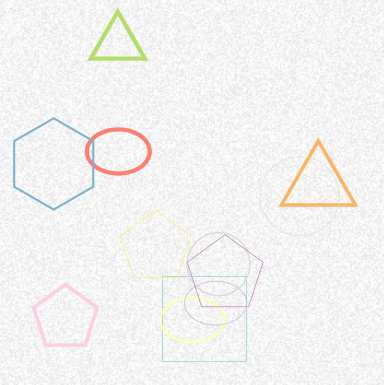[{"shape": "square", "thickness": 0.5, "radius": 0.55, "center": [0.53, 0.173]}, {"shape": "oval", "thickness": 1.5, "radius": 0.42, "center": [0.5, 0.169]}, {"shape": "oval", "thickness": 0.5, "radius": 0.41, "center": [0.56, 0.213]}, {"shape": "oval", "thickness": 3, "radius": 0.41, "center": [0.307, 0.607]}, {"shape": "hexagon", "thickness": 1.5, "radius": 0.59, "center": [0.14, 0.574]}, {"shape": "triangle", "thickness": 2.5, "radius": 0.56, "center": [0.827, 0.523]}, {"shape": "triangle", "thickness": 3, "radius": 0.41, "center": [0.306, 0.888]}, {"shape": "pentagon", "thickness": 2.5, "radius": 0.43, "center": [0.17, 0.174]}, {"shape": "circle", "thickness": 1, "radius": 0.41, "center": [0.568, 0.314]}, {"shape": "pentagon", "thickness": 0.5, "radius": 0.52, "center": [0.585, 0.287]}, {"shape": "circle", "thickness": 0.5, "radius": 0.51, "center": [0.779, 0.49]}, {"shape": "pentagon", "thickness": 0.5, "radius": 0.48, "center": [0.404, 0.357]}]